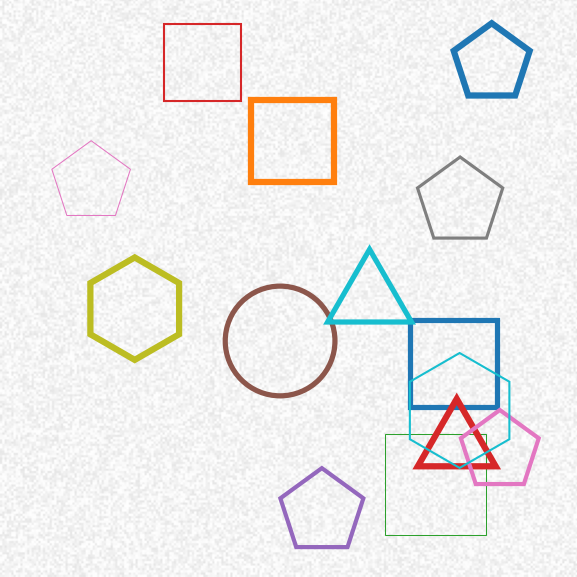[{"shape": "pentagon", "thickness": 3, "radius": 0.35, "center": [0.851, 0.89]}, {"shape": "square", "thickness": 2.5, "radius": 0.38, "center": [0.786, 0.37]}, {"shape": "square", "thickness": 3, "radius": 0.36, "center": [0.506, 0.755]}, {"shape": "square", "thickness": 0.5, "radius": 0.44, "center": [0.754, 0.16]}, {"shape": "square", "thickness": 1, "radius": 0.34, "center": [0.35, 0.891]}, {"shape": "triangle", "thickness": 3, "radius": 0.39, "center": [0.791, 0.231]}, {"shape": "pentagon", "thickness": 2, "radius": 0.38, "center": [0.557, 0.113]}, {"shape": "circle", "thickness": 2.5, "radius": 0.47, "center": [0.485, 0.409]}, {"shape": "pentagon", "thickness": 2, "radius": 0.35, "center": [0.865, 0.218]}, {"shape": "pentagon", "thickness": 0.5, "radius": 0.36, "center": [0.158, 0.684]}, {"shape": "pentagon", "thickness": 1.5, "radius": 0.39, "center": [0.797, 0.65]}, {"shape": "hexagon", "thickness": 3, "radius": 0.44, "center": [0.233, 0.465]}, {"shape": "triangle", "thickness": 2.5, "radius": 0.42, "center": [0.64, 0.483]}, {"shape": "hexagon", "thickness": 1, "radius": 0.5, "center": [0.796, 0.288]}]